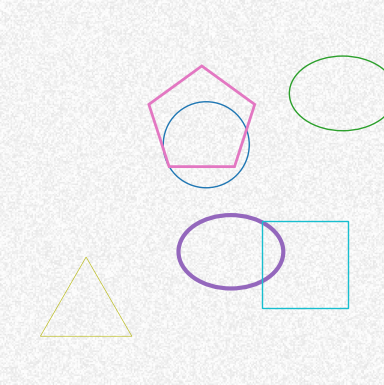[{"shape": "circle", "thickness": 1, "radius": 0.56, "center": [0.536, 0.624]}, {"shape": "oval", "thickness": 1, "radius": 0.69, "center": [0.89, 0.757]}, {"shape": "oval", "thickness": 3, "radius": 0.68, "center": [0.6, 0.346]}, {"shape": "pentagon", "thickness": 2, "radius": 0.72, "center": [0.524, 0.684]}, {"shape": "triangle", "thickness": 0.5, "radius": 0.69, "center": [0.224, 0.195]}, {"shape": "square", "thickness": 1, "radius": 0.56, "center": [0.792, 0.314]}]